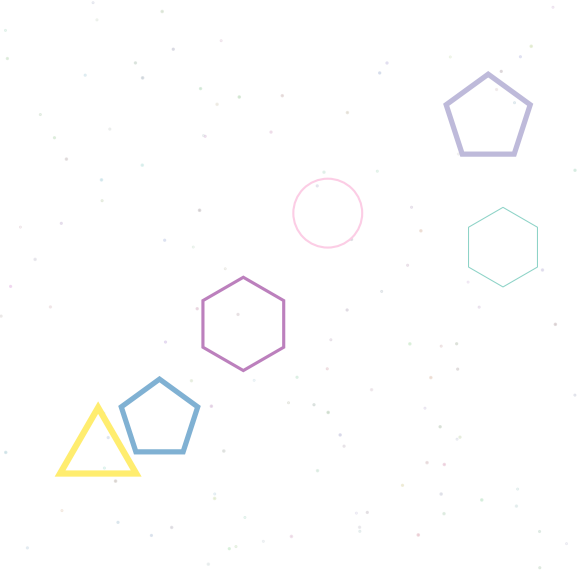[{"shape": "hexagon", "thickness": 0.5, "radius": 0.34, "center": [0.871, 0.571]}, {"shape": "pentagon", "thickness": 2.5, "radius": 0.38, "center": [0.845, 0.794]}, {"shape": "pentagon", "thickness": 2.5, "radius": 0.35, "center": [0.276, 0.273]}, {"shape": "circle", "thickness": 1, "radius": 0.3, "center": [0.568, 0.63]}, {"shape": "hexagon", "thickness": 1.5, "radius": 0.4, "center": [0.421, 0.438]}, {"shape": "triangle", "thickness": 3, "radius": 0.38, "center": [0.17, 0.217]}]